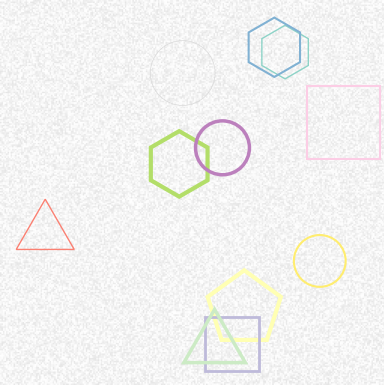[{"shape": "hexagon", "thickness": 1, "radius": 0.35, "center": [0.74, 0.865]}, {"shape": "pentagon", "thickness": 3, "radius": 0.5, "center": [0.634, 0.198]}, {"shape": "square", "thickness": 2, "radius": 0.35, "center": [0.604, 0.106]}, {"shape": "triangle", "thickness": 1, "radius": 0.43, "center": [0.117, 0.396]}, {"shape": "hexagon", "thickness": 1.5, "radius": 0.39, "center": [0.713, 0.877]}, {"shape": "hexagon", "thickness": 3, "radius": 0.43, "center": [0.465, 0.574]}, {"shape": "square", "thickness": 1.5, "radius": 0.47, "center": [0.892, 0.682]}, {"shape": "circle", "thickness": 0.5, "radius": 0.42, "center": [0.475, 0.81]}, {"shape": "circle", "thickness": 2.5, "radius": 0.35, "center": [0.578, 0.616]}, {"shape": "triangle", "thickness": 2.5, "radius": 0.46, "center": [0.557, 0.104]}, {"shape": "circle", "thickness": 1.5, "radius": 0.34, "center": [0.831, 0.322]}]